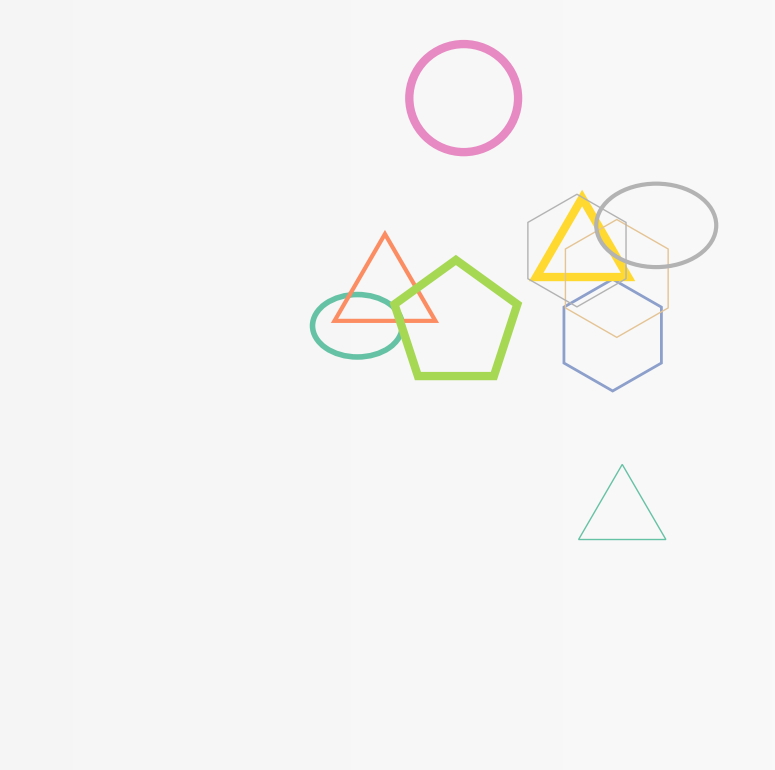[{"shape": "triangle", "thickness": 0.5, "radius": 0.33, "center": [0.803, 0.332]}, {"shape": "oval", "thickness": 2, "radius": 0.29, "center": [0.461, 0.577]}, {"shape": "triangle", "thickness": 1.5, "radius": 0.38, "center": [0.497, 0.621]}, {"shape": "hexagon", "thickness": 1, "radius": 0.36, "center": [0.791, 0.565]}, {"shape": "circle", "thickness": 3, "radius": 0.35, "center": [0.598, 0.873]}, {"shape": "pentagon", "thickness": 3, "radius": 0.42, "center": [0.588, 0.579]}, {"shape": "triangle", "thickness": 3, "radius": 0.34, "center": [0.751, 0.674]}, {"shape": "hexagon", "thickness": 0.5, "radius": 0.38, "center": [0.796, 0.638]}, {"shape": "oval", "thickness": 1.5, "radius": 0.39, "center": [0.847, 0.707]}, {"shape": "hexagon", "thickness": 0.5, "radius": 0.37, "center": [0.744, 0.675]}]